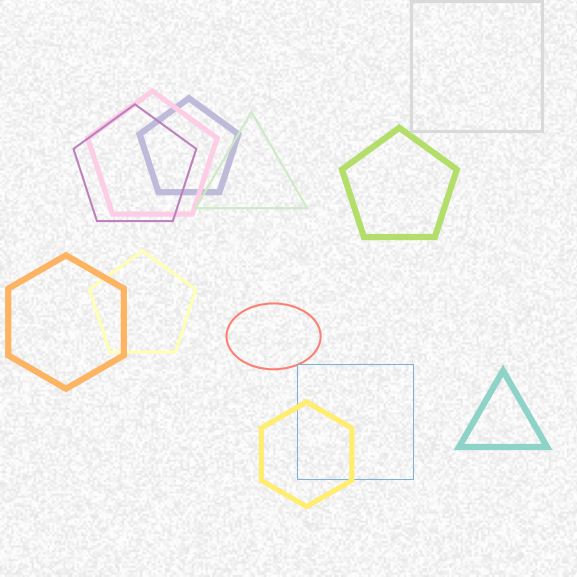[{"shape": "triangle", "thickness": 3, "radius": 0.44, "center": [0.871, 0.269]}, {"shape": "pentagon", "thickness": 1.5, "radius": 0.48, "center": [0.247, 0.468]}, {"shape": "pentagon", "thickness": 3, "radius": 0.45, "center": [0.327, 0.739]}, {"shape": "oval", "thickness": 1, "radius": 0.41, "center": [0.474, 0.417]}, {"shape": "square", "thickness": 0.5, "radius": 0.5, "center": [0.615, 0.269]}, {"shape": "hexagon", "thickness": 3, "radius": 0.58, "center": [0.114, 0.442]}, {"shape": "pentagon", "thickness": 3, "radius": 0.52, "center": [0.692, 0.673]}, {"shape": "pentagon", "thickness": 2.5, "radius": 0.59, "center": [0.264, 0.724]}, {"shape": "square", "thickness": 1.5, "radius": 0.56, "center": [0.825, 0.885]}, {"shape": "pentagon", "thickness": 1, "radius": 0.56, "center": [0.234, 0.707]}, {"shape": "triangle", "thickness": 1, "radius": 0.56, "center": [0.435, 0.694]}, {"shape": "hexagon", "thickness": 2.5, "radius": 0.45, "center": [0.531, 0.213]}]